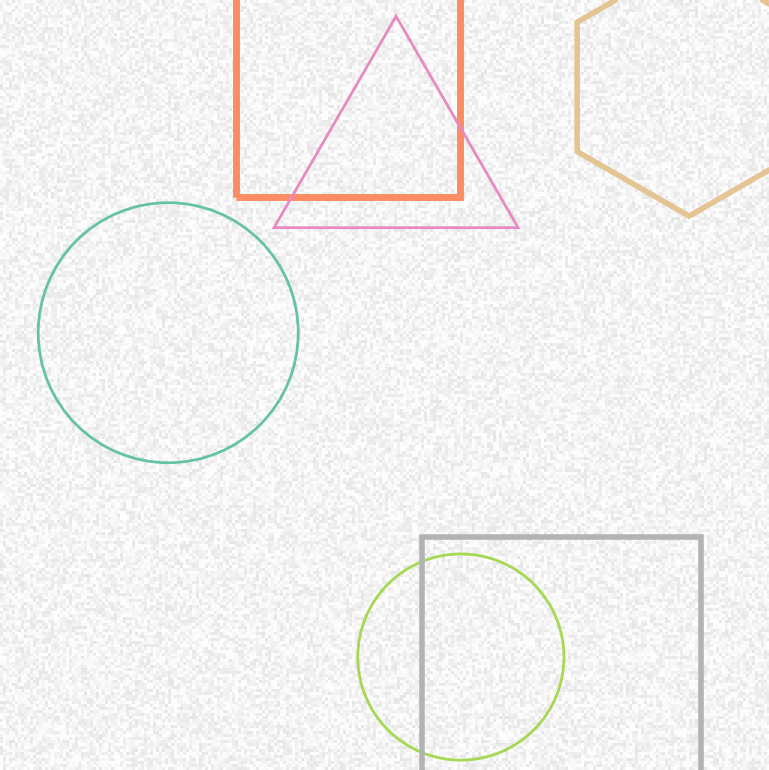[{"shape": "circle", "thickness": 1, "radius": 0.84, "center": [0.218, 0.568]}, {"shape": "square", "thickness": 2.5, "radius": 0.73, "center": [0.452, 0.889]}, {"shape": "triangle", "thickness": 1, "radius": 0.92, "center": [0.514, 0.796]}, {"shape": "circle", "thickness": 1, "radius": 0.67, "center": [0.599, 0.147]}, {"shape": "hexagon", "thickness": 2, "radius": 0.84, "center": [0.895, 0.887]}, {"shape": "square", "thickness": 2, "radius": 0.91, "center": [0.729, 0.121]}]